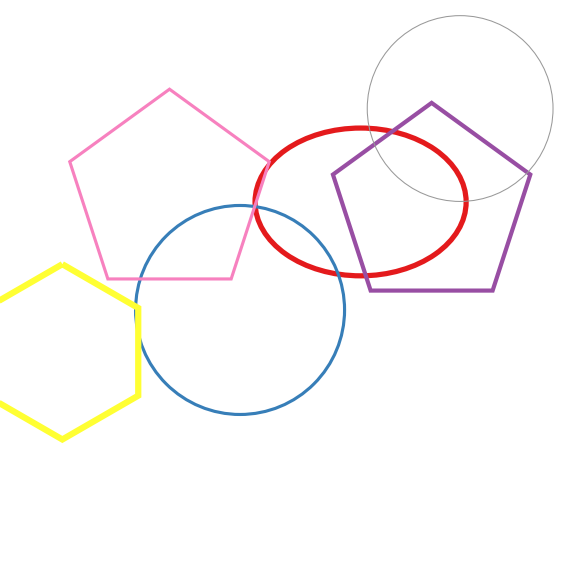[{"shape": "oval", "thickness": 2.5, "radius": 0.91, "center": [0.624, 0.649]}, {"shape": "circle", "thickness": 1.5, "radius": 0.9, "center": [0.416, 0.462]}, {"shape": "pentagon", "thickness": 2, "radius": 0.9, "center": [0.747, 0.641]}, {"shape": "hexagon", "thickness": 3, "radius": 0.76, "center": [0.108, 0.39]}, {"shape": "pentagon", "thickness": 1.5, "radius": 0.91, "center": [0.294, 0.663]}, {"shape": "circle", "thickness": 0.5, "radius": 0.8, "center": [0.797, 0.811]}]